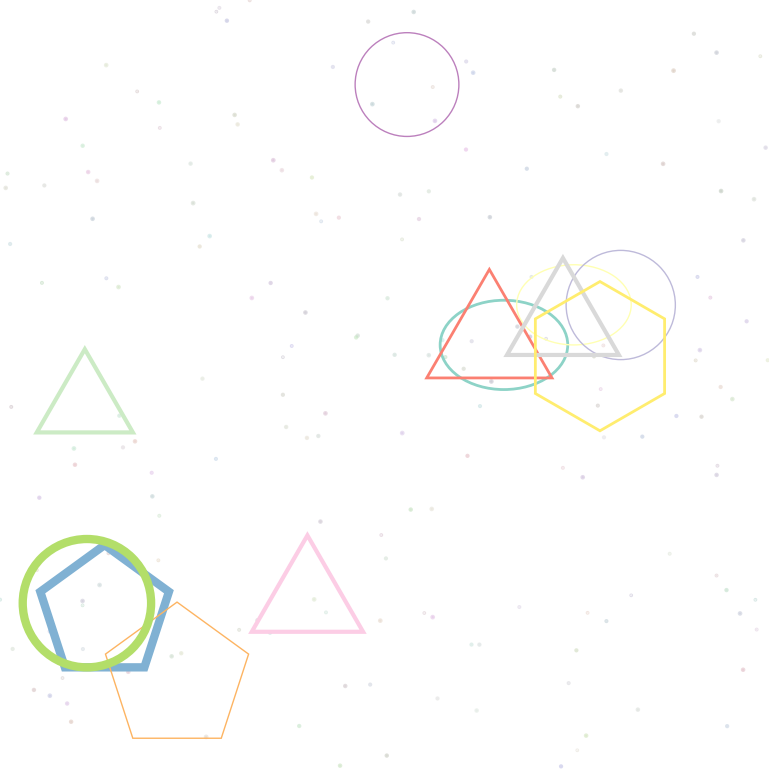[{"shape": "oval", "thickness": 1, "radius": 0.41, "center": [0.654, 0.552]}, {"shape": "oval", "thickness": 0.5, "radius": 0.37, "center": [0.745, 0.604]}, {"shape": "circle", "thickness": 0.5, "radius": 0.35, "center": [0.806, 0.604]}, {"shape": "triangle", "thickness": 1, "radius": 0.47, "center": [0.636, 0.556]}, {"shape": "pentagon", "thickness": 3, "radius": 0.44, "center": [0.136, 0.204]}, {"shape": "pentagon", "thickness": 0.5, "radius": 0.49, "center": [0.23, 0.12]}, {"shape": "circle", "thickness": 3, "radius": 0.42, "center": [0.113, 0.217]}, {"shape": "triangle", "thickness": 1.5, "radius": 0.42, "center": [0.399, 0.221]}, {"shape": "triangle", "thickness": 1.5, "radius": 0.42, "center": [0.731, 0.581]}, {"shape": "circle", "thickness": 0.5, "radius": 0.34, "center": [0.529, 0.89]}, {"shape": "triangle", "thickness": 1.5, "radius": 0.36, "center": [0.11, 0.474]}, {"shape": "hexagon", "thickness": 1, "radius": 0.48, "center": [0.779, 0.537]}]